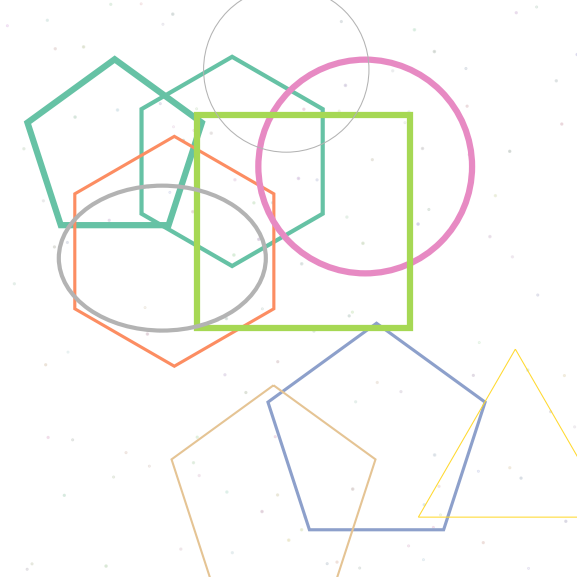[{"shape": "pentagon", "thickness": 3, "radius": 0.79, "center": [0.199, 0.738]}, {"shape": "hexagon", "thickness": 2, "radius": 0.91, "center": [0.402, 0.72]}, {"shape": "hexagon", "thickness": 1.5, "radius": 0.99, "center": [0.302, 0.564]}, {"shape": "pentagon", "thickness": 1.5, "radius": 0.99, "center": [0.652, 0.242]}, {"shape": "circle", "thickness": 3, "radius": 0.93, "center": [0.632, 0.711]}, {"shape": "square", "thickness": 3, "radius": 0.92, "center": [0.525, 0.615]}, {"shape": "triangle", "thickness": 0.5, "radius": 0.97, "center": [0.892, 0.201]}, {"shape": "pentagon", "thickness": 1, "radius": 0.93, "center": [0.474, 0.146]}, {"shape": "oval", "thickness": 2, "radius": 0.9, "center": [0.281, 0.552]}, {"shape": "circle", "thickness": 0.5, "radius": 0.72, "center": [0.496, 0.879]}]